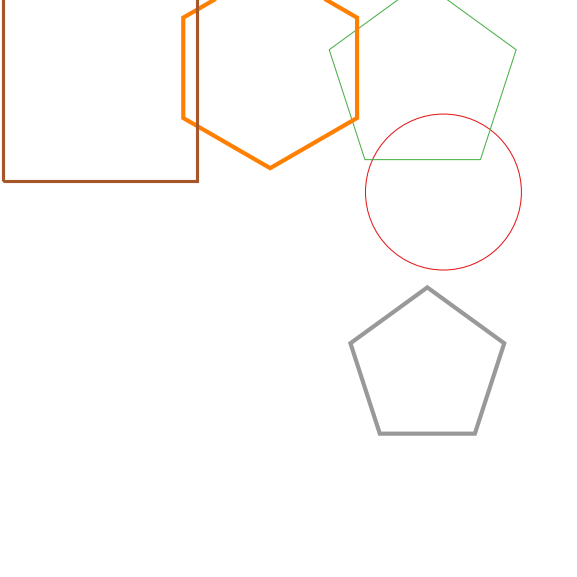[{"shape": "circle", "thickness": 0.5, "radius": 0.68, "center": [0.768, 0.667]}, {"shape": "pentagon", "thickness": 0.5, "radius": 0.85, "center": [0.732, 0.86]}, {"shape": "hexagon", "thickness": 2, "radius": 0.87, "center": [0.468, 0.882]}, {"shape": "square", "thickness": 1.5, "radius": 0.84, "center": [0.173, 0.855]}, {"shape": "pentagon", "thickness": 2, "radius": 0.7, "center": [0.74, 0.361]}]